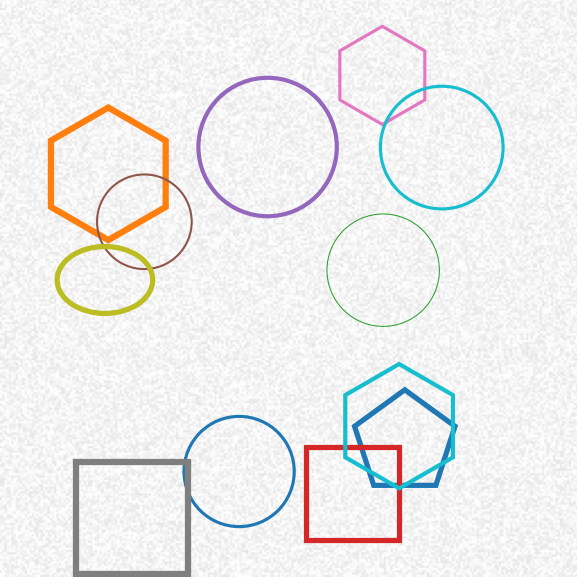[{"shape": "circle", "thickness": 1.5, "radius": 0.48, "center": [0.414, 0.183]}, {"shape": "pentagon", "thickness": 2.5, "radius": 0.46, "center": [0.701, 0.233]}, {"shape": "hexagon", "thickness": 3, "radius": 0.57, "center": [0.188, 0.698]}, {"shape": "circle", "thickness": 0.5, "radius": 0.49, "center": [0.664, 0.531]}, {"shape": "square", "thickness": 2.5, "radius": 0.4, "center": [0.611, 0.145]}, {"shape": "circle", "thickness": 2, "radius": 0.6, "center": [0.463, 0.745]}, {"shape": "circle", "thickness": 1, "radius": 0.41, "center": [0.25, 0.615]}, {"shape": "hexagon", "thickness": 1.5, "radius": 0.42, "center": [0.662, 0.869]}, {"shape": "square", "thickness": 3, "radius": 0.49, "center": [0.229, 0.102]}, {"shape": "oval", "thickness": 2.5, "radius": 0.41, "center": [0.182, 0.514]}, {"shape": "hexagon", "thickness": 2, "radius": 0.54, "center": [0.691, 0.261]}, {"shape": "circle", "thickness": 1.5, "radius": 0.53, "center": [0.765, 0.744]}]